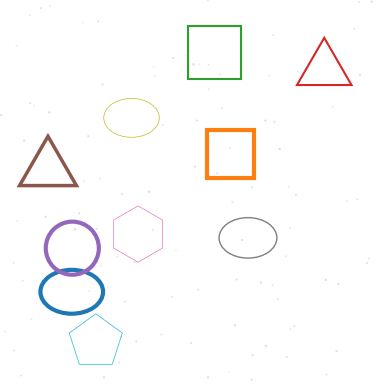[{"shape": "oval", "thickness": 3, "radius": 0.41, "center": [0.186, 0.242]}, {"shape": "square", "thickness": 3, "radius": 0.31, "center": [0.599, 0.6]}, {"shape": "square", "thickness": 1.5, "radius": 0.34, "center": [0.557, 0.864]}, {"shape": "triangle", "thickness": 1.5, "radius": 0.41, "center": [0.842, 0.82]}, {"shape": "circle", "thickness": 3, "radius": 0.34, "center": [0.188, 0.355]}, {"shape": "triangle", "thickness": 2.5, "radius": 0.43, "center": [0.125, 0.561]}, {"shape": "hexagon", "thickness": 0.5, "radius": 0.37, "center": [0.359, 0.392]}, {"shape": "oval", "thickness": 1, "radius": 0.38, "center": [0.644, 0.382]}, {"shape": "oval", "thickness": 0.5, "radius": 0.36, "center": [0.342, 0.694]}, {"shape": "pentagon", "thickness": 0.5, "radius": 0.36, "center": [0.249, 0.113]}]